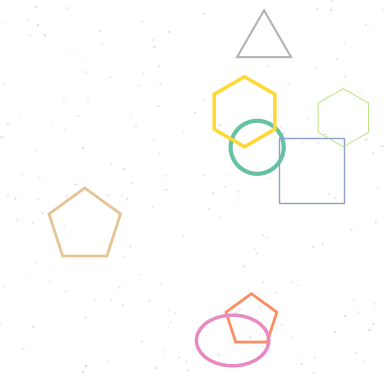[{"shape": "circle", "thickness": 3, "radius": 0.34, "center": [0.668, 0.617]}, {"shape": "pentagon", "thickness": 2, "radius": 0.35, "center": [0.653, 0.168]}, {"shape": "square", "thickness": 1, "radius": 0.42, "center": [0.809, 0.558]}, {"shape": "oval", "thickness": 2.5, "radius": 0.47, "center": [0.604, 0.116]}, {"shape": "hexagon", "thickness": 0.5, "radius": 0.38, "center": [0.892, 0.694]}, {"shape": "hexagon", "thickness": 2.5, "radius": 0.45, "center": [0.635, 0.71]}, {"shape": "pentagon", "thickness": 2, "radius": 0.49, "center": [0.22, 0.414]}, {"shape": "triangle", "thickness": 1.5, "radius": 0.41, "center": [0.686, 0.892]}]